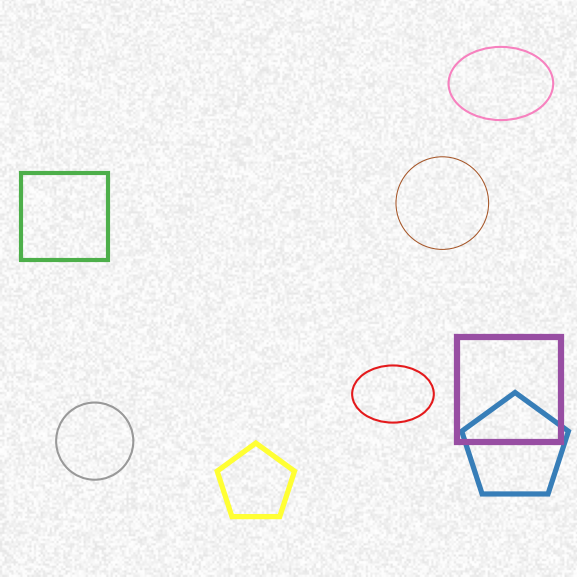[{"shape": "oval", "thickness": 1, "radius": 0.35, "center": [0.68, 0.317]}, {"shape": "pentagon", "thickness": 2.5, "radius": 0.49, "center": [0.892, 0.222]}, {"shape": "square", "thickness": 2, "radius": 0.38, "center": [0.112, 0.624]}, {"shape": "square", "thickness": 3, "radius": 0.45, "center": [0.881, 0.324]}, {"shape": "pentagon", "thickness": 2.5, "radius": 0.35, "center": [0.443, 0.162]}, {"shape": "circle", "thickness": 0.5, "radius": 0.4, "center": [0.766, 0.647]}, {"shape": "oval", "thickness": 1, "radius": 0.45, "center": [0.867, 0.855]}, {"shape": "circle", "thickness": 1, "radius": 0.33, "center": [0.164, 0.235]}]